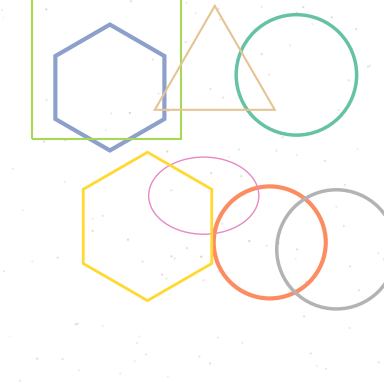[{"shape": "circle", "thickness": 2.5, "radius": 0.78, "center": [0.77, 0.805]}, {"shape": "circle", "thickness": 3, "radius": 0.73, "center": [0.701, 0.37]}, {"shape": "hexagon", "thickness": 3, "radius": 0.82, "center": [0.285, 0.773]}, {"shape": "oval", "thickness": 1, "radius": 0.72, "center": [0.529, 0.492]}, {"shape": "square", "thickness": 1.5, "radius": 0.97, "center": [0.276, 0.833]}, {"shape": "hexagon", "thickness": 2, "radius": 0.96, "center": [0.383, 0.412]}, {"shape": "triangle", "thickness": 1.5, "radius": 0.9, "center": [0.558, 0.805]}, {"shape": "circle", "thickness": 2.5, "radius": 0.77, "center": [0.874, 0.352]}]